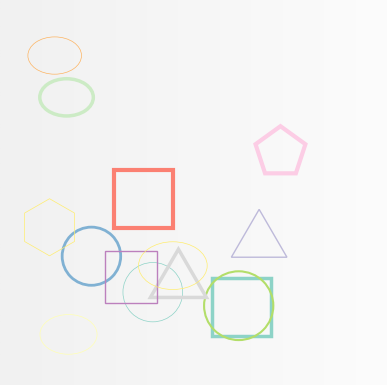[{"shape": "circle", "thickness": 0.5, "radius": 0.39, "center": [0.394, 0.241]}, {"shape": "square", "thickness": 2.5, "radius": 0.38, "center": [0.623, 0.202]}, {"shape": "oval", "thickness": 0.5, "radius": 0.37, "center": [0.177, 0.131]}, {"shape": "triangle", "thickness": 1, "radius": 0.41, "center": [0.669, 0.373]}, {"shape": "square", "thickness": 3, "radius": 0.38, "center": [0.37, 0.483]}, {"shape": "circle", "thickness": 2, "radius": 0.38, "center": [0.236, 0.335]}, {"shape": "oval", "thickness": 0.5, "radius": 0.35, "center": [0.141, 0.856]}, {"shape": "circle", "thickness": 1.5, "radius": 0.45, "center": [0.616, 0.206]}, {"shape": "pentagon", "thickness": 3, "radius": 0.34, "center": [0.724, 0.605]}, {"shape": "triangle", "thickness": 2.5, "radius": 0.42, "center": [0.46, 0.269]}, {"shape": "square", "thickness": 1, "radius": 0.33, "center": [0.339, 0.281]}, {"shape": "oval", "thickness": 2.5, "radius": 0.35, "center": [0.172, 0.747]}, {"shape": "hexagon", "thickness": 0.5, "radius": 0.37, "center": [0.128, 0.41]}, {"shape": "oval", "thickness": 0.5, "radius": 0.44, "center": [0.446, 0.31]}]